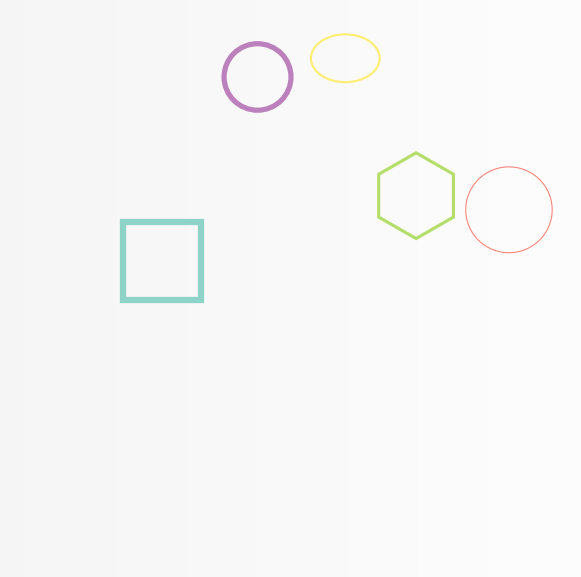[{"shape": "square", "thickness": 3, "radius": 0.33, "center": [0.278, 0.547]}, {"shape": "circle", "thickness": 0.5, "radius": 0.37, "center": [0.876, 0.636]}, {"shape": "hexagon", "thickness": 1.5, "radius": 0.37, "center": [0.716, 0.66]}, {"shape": "circle", "thickness": 2.5, "radius": 0.29, "center": [0.443, 0.866]}, {"shape": "oval", "thickness": 1, "radius": 0.3, "center": [0.594, 0.898]}]